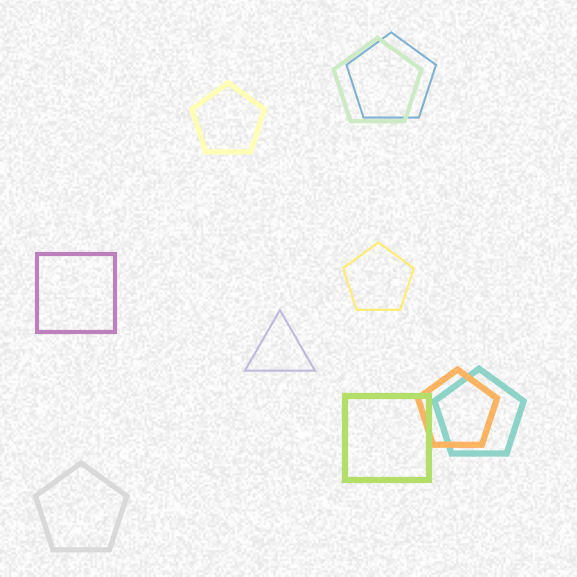[{"shape": "pentagon", "thickness": 3, "radius": 0.41, "center": [0.83, 0.28]}, {"shape": "pentagon", "thickness": 2.5, "radius": 0.33, "center": [0.395, 0.79]}, {"shape": "triangle", "thickness": 1, "radius": 0.35, "center": [0.485, 0.392]}, {"shape": "pentagon", "thickness": 1, "radius": 0.41, "center": [0.677, 0.862]}, {"shape": "pentagon", "thickness": 3, "radius": 0.36, "center": [0.792, 0.287]}, {"shape": "square", "thickness": 3, "radius": 0.36, "center": [0.67, 0.24]}, {"shape": "pentagon", "thickness": 2.5, "radius": 0.42, "center": [0.141, 0.114]}, {"shape": "square", "thickness": 2, "radius": 0.34, "center": [0.131, 0.491]}, {"shape": "pentagon", "thickness": 2, "radius": 0.4, "center": [0.654, 0.854]}, {"shape": "pentagon", "thickness": 1, "radius": 0.32, "center": [0.655, 0.515]}]